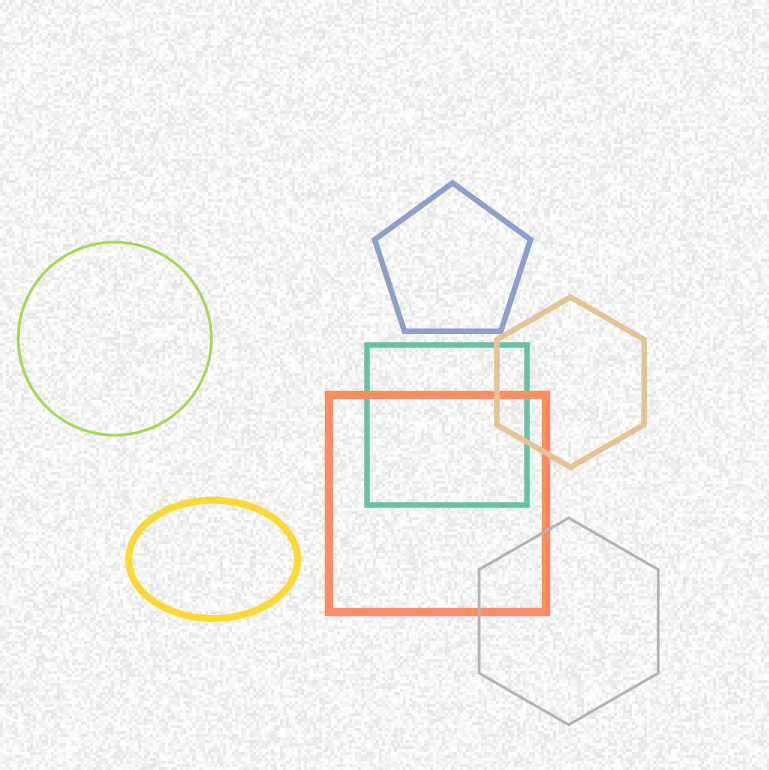[{"shape": "square", "thickness": 2, "radius": 0.52, "center": [0.58, 0.448]}, {"shape": "square", "thickness": 3, "radius": 0.7, "center": [0.568, 0.347]}, {"shape": "pentagon", "thickness": 2, "radius": 0.53, "center": [0.588, 0.656]}, {"shape": "circle", "thickness": 1, "radius": 0.63, "center": [0.149, 0.56]}, {"shape": "oval", "thickness": 2.5, "radius": 0.55, "center": [0.277, 0.274]}, {"shape": "hexagon", "thickness": 2, "radius": 0.55, "center": [0.741, 0.504]}, {"shape": "hexagon", "thickness": 1, "radius": 0.67, "center": [0.739, 0.193]}]